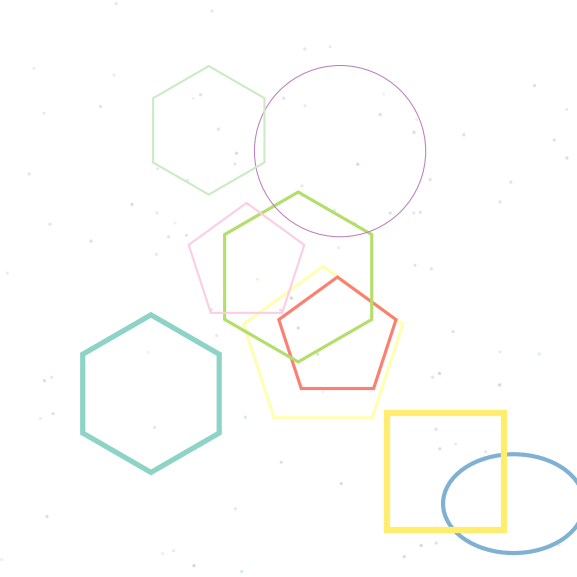[{"shape": "hexagon", "thickness": 2.5, "radius": 0.68, "center": [0.261, 0.318]}, {"shape": "pentagon", "thickness": 1.5, "radius": 0.73, "center": [0.56, 0.393]}, {"shape": "pentagon", "thickness": 1.5, "radius": 0.53, "center": [0.584, 0.413]}, {"shape": "oval", "thickness": 2, "radius": 0.61, "center": [0.889, 0.127]}, {"shape": "hexagon", "thickness": 1.5, "radius": 0.74, "center": [0.516, 0.519]}, {"shape": "pentagon", "thickness": 1, "radius": 0.53, "center": [0.427, 0.543]}, {"shape": "circle", "thickness": 0.5, "radius": 0.74, "center": [0.589, 0.737]}, {"shape": "hexagon", "thickness": 1, "radius": 0.56, "center": [0.362, 0.773]}, {"shape": "square", "thickness": 3, "radius": 0.51, "center": [0.771, 0.183]}]